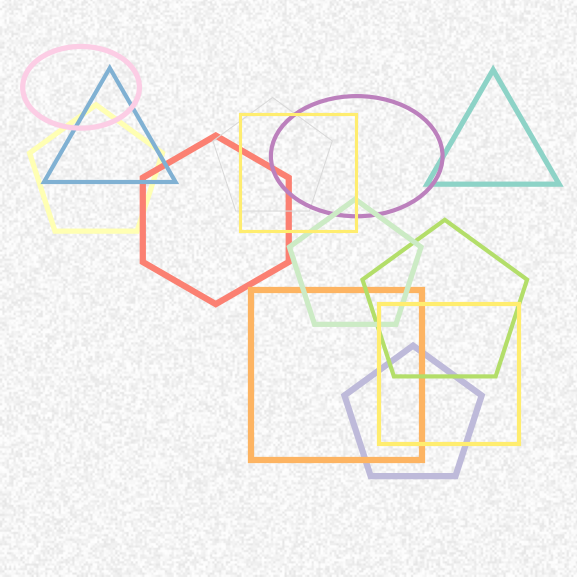[{"shape": "triangle", "thickness": 2.5, "radius": 0.66, "center": [0.854, 0.746]}, {"shape": "pentagon", "thickness": 2.5, "radius": 0.6, "center": [0.166, 0.697]}, {"shape": "pentagon", "thickness": 3, "radius": 0.62, "center": [0.715, 0.276]}, {"shape": "hexagon", "thickness": 3, "radius": 0.73, "center": [0.374, 0.618]}, {"shape": "triangle", "thickness": 2, "radius": 0.66, "center": [0.19, 0.75]}, {"shape": "square", "thickness": 3, "radius": 0.74, "center": [0.583, 0.35]}, {"shape": "pentagon", "thickness": 2, "radius": 0.75, "center": [0.77, 0.469]}, {"shape": "oval", "thickness": 2.5, "radius": 0.51, "center": [0.14, 0.848]}, {"shape": "pentagon", "thickness": 0.5, "radius": 0.54, "center": [0.472, 0.722]}, {"shape": "oval", "thickness": 2, "radius": 0.74, "center": [0.618, 0.729]}, {"shape": "pentagon", "thickness": 2.5, "radius": 0.6, "center": [0.615, 0.534]}, {"shape": "square", "thickness": 1.5, "radius": 0.5, "center": [0.516, 0.701]}, {"shape": "square", "thickness": 2, "radius": 0.6, "center": [0.778, 0.351]}]